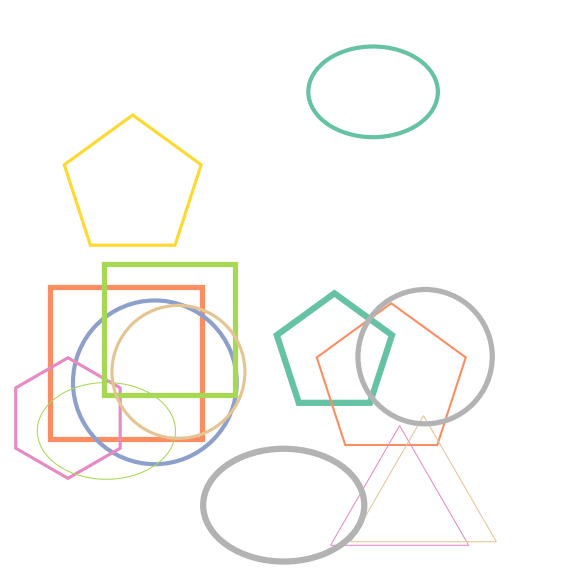[{"shape": "oval", "thickness": 2, "radius": 0.56, "center": [0.646, 0.84]}, {"shape": "pentagon", "thickness": 3, "radius": 0.52, "center": [0.579, 0.386]}, {"shape": "square", "thickness": 2.5, "radius": 0.66, "center": [0.218, 0.37]}, {"shape": "pentagon", "thickness": 1, "radius": 0.68, "center": [0.677, 0.338]}, {"shape": "circle", "thickness": 2, "radius": 0.71, "center": [0.268, 0.337]}, {"shape": "triangle", "thickness": 0.5, "radius": 0.69, "center": [0.692, 0.124]}, {"shape": "hexagon", "thickness": 1.5, "radius": 0.52, "center": [0.118, 0.275]}, {"shape": "oval", "thickness": 0.5, "radius": 0.6, "center": [0.184, 0.253]}, {"shape": "square", "thickness": 2.5, "radius": 0.57, "center": [0.293, 0.428]}, {"shape": "pentagon", "thickness": 1.5, "radius": 0.62, "center": [0.23, 0.675]}, {"shape": "triangle", "thickness": 0.5, "radius": 0.73, "center": [0.733, 0.134]}, {"shape": "circle", "thickness": 1.5, "radius": 0.58, "center": [0.309, 0.355]}, {"shape": "oval", "thickness": 3, "radius": 0.7, "center": [0.491, 0.124]}, {"shape": "circle", "thickness": 2.5, "radius": 0.58, "center": [0.736, 0.382]}]